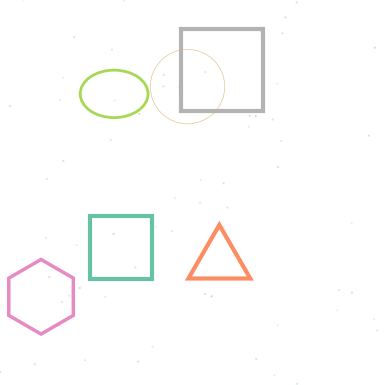[{"shape": "square", "thickness": 3, "radius": 0.41, "center": [0.314, 0.357]}, {"shape": "triangle", "thickness": 3, "radius": 0.46, "center": [0.57, 0.323]}, {"shape": "hexagon", "thickness": 2.5, "radius": 0.48, "center": [0.107, 0.229]}, {"shape": "oval", "thickness": 2, "radius": 0.44, "center": [0.296, 0.756]}, {"shape": "circle", "thickness": 0.5, "radius": 0.48, "center": [0.487, 0.775]}, {"shape": "square", "thickness": 3, "radius": 0.54, "center": [0.577, 0.818]}]